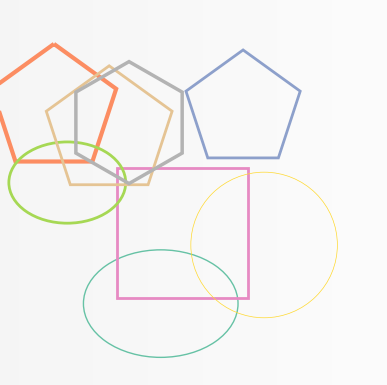[{"shape": "oval", "thickness": 1, "radius": 1.0, "center": [0.415, 0.211]}, {"shape": "pentagon", "thickness": 3, "radius": 0.84, "center": [0.139, 0.717]}, {"shape": "pentagon", "thickness": 2, "radius": 0.77, "center": [0.627, 0.715]}, {"shape": "square", "thickness": 2, "radius": 0.85, "center": [0.471, 0.395]}, {"shape": "oval", "thickness": 2, "radius": 0.75, "center": [0.174, 0.526]}, {"shape": "circle", "thickness": 0.5, "radius": 0.95, "center": [0.682, 0.364]}, {"shape": "pentagon", "thickness": 2, "radius": 0.85, "center": [0.282, 0.658]}, {"shape": "hexagon", "thickness": 2.5, "radius": 0.79, "center": [0.333, 0.682]}]